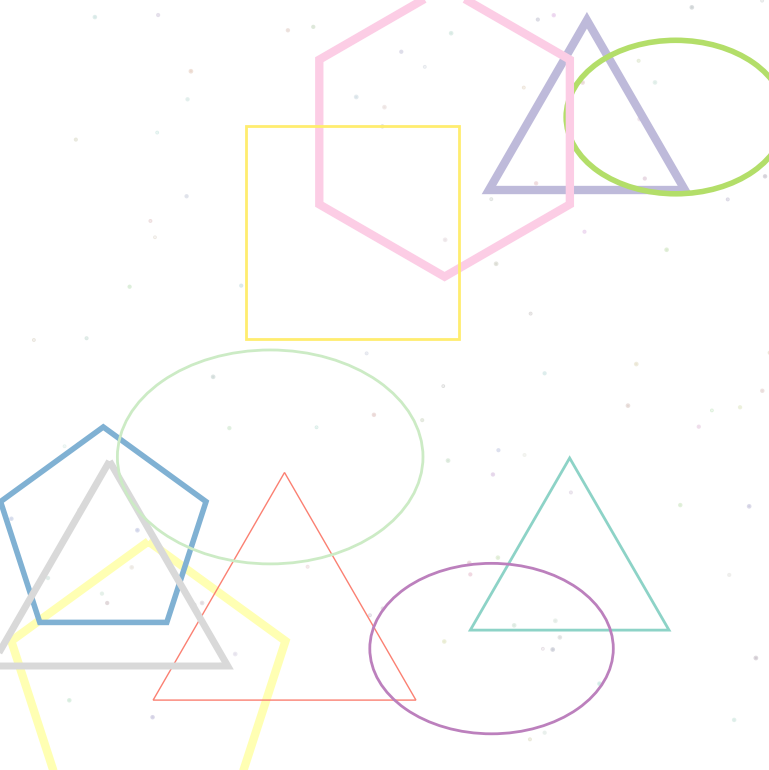[{"shape": "triangle", "thickness": 1, "radius": 0.75, "center": [0.74, 0.256]}, {"shape": "pentagon", "thickness": 3, "radius": 0.94, "center": [0.193, 0.11]}, {"shape": "triangle", "thickness": 3, "radius": 0.73, "center": [0.762, 0.827]}, {"shape": "triangle", "thickness": 0.5, "radius": 0.99, "center": [0.37, 0.189]}, {"shape": "pentagon", "thickness": 2, "radius": 0.7, "center": [0.134, 0.305]}, {"shape": "oval", "thickness": 2, "radius": 0.71, "center": [0.878, 0.848]}, {"shape": "hexagon", "thickness": 3, "radius": 0.94, "center": [0.577, 0.829]}, {"shape": "triangle", "thickness": 2.5, "radius": 0.89, "center": [0.142, 0.224]}, {"shape": "oval", "thickness": 1, "radius": 0.79, "center": [0.638, 0.158]}, {"shape": "oval", "thickness": 1, "radius": 0.99, "center": [0.351, 0.407]}, {"shape": "square", "thickness": 1, "radius": 0.69, "center": [0.457, 0.698]}]